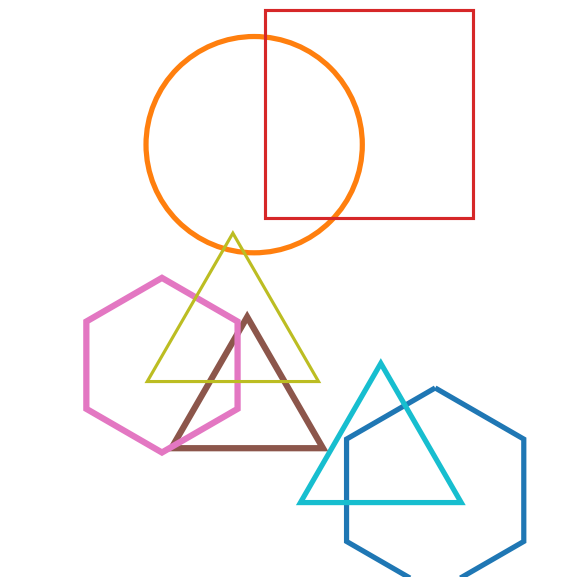[{"shape": "hexagon", "thickness": 2.5, "radius": 0.89, "center": [0.754, 0.15]}, {"shape": "circle", "thickness": 2.5, "radius": 0.94, "center": [0.44, 0.749]}, {"shape": "square", "thickness": 1.5, "radius": 0.9, "center": [0.64, 0.802]}, {"shape": "triangle", "thickness": 3, "radius": 0.76, "center": [0.428, 0.299]}, {"shape": "hexagon", "thickness": 3, "radius": 0.76, "center": [0.28, 0.367]}, {"shape": "triangle", "thickness": 1.5, "radius": 0.86, "center": [0.403, 0.424]}, {"shape": "triangle", "thickness": 2.5, "radius": 0.8, "center": [0.659, 0.209]}]